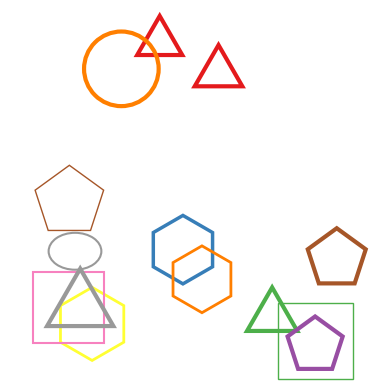[{"shape": "triangle", "thickness": 3, "radius": 0.36, "center": [0.568, 0.812]}, {"shape": "triangle", "thickness": 3, "radius": 0.34, "center": [0.415, 0.891]}, {"shape": "hexagon", "thickness": 2.5, "radius": 0.44, "center": [0.475, 0.352]}, {"shape": "triangle", "thickness": 3, "radius": 0.38, "center": [0.707, 0.178]}, {"shape": "square", "thickness": 1, "radius": 0.49, "center": [0.819, 0.114]}, {"shape": "pentagon", "thickness": 3, "radius": 0.38, "center": [0.819, 0.103]}, {"shape": "circle", "thickness": 3, "radius": 0.48, "center": [0.315, 0.821]}, {"shape": "hexagon", "thickness": 2, "radius": 0.43, "center": [0.525, 0.275]}, {"shape": "hexagon", "thickness": 2, "radius": 0.47, "center": [0.239, 0.159]}, {"shape": "pentagon", "thickness": 1, "radius": 0.47, "center": [0.18, 0.477]}, {"shape": "pentagon", "thickness": 3, "radius": 0.4, "center": [0.875, 0.328]}, {"shape": "square", "thickness": 1.5, "radius": 0.46, "center": [0.178, 0.202]}, {"shape": "oval", "thickness": 1.5, "radius": 0.34, "center": [0.195, 0.347]}, {"shape": "triangle", "thickness": 3, "radius": 0.5, "center": [0.208, 0.203]}]